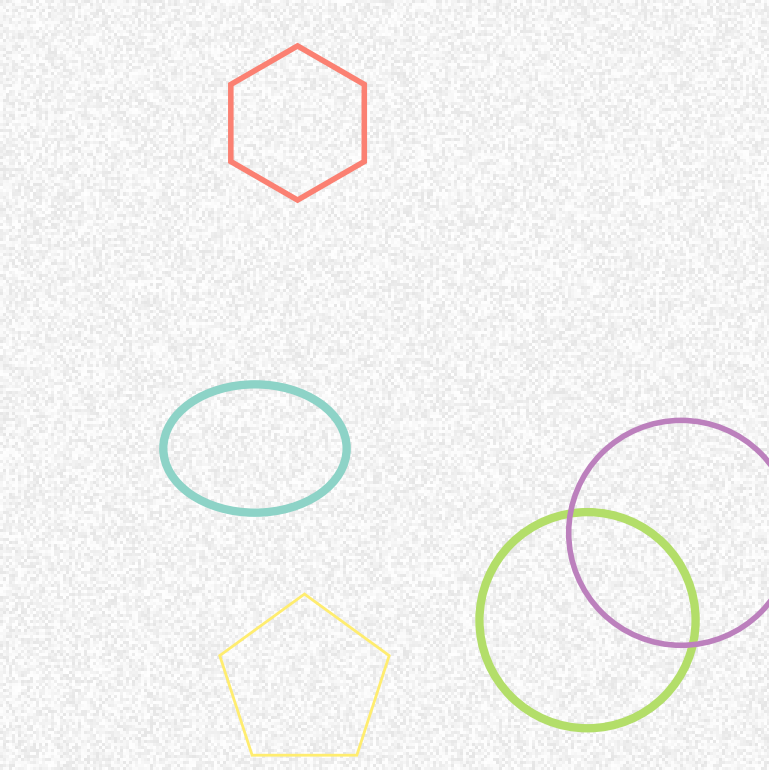[{"shape": "oval", "thickness": 3, "radius": 0.6, "center": [0.331, 0.418]}, {"shape": "hexagon", "thickness": 2, "radius": 0.5, "center": [0.386, 0.84]}, {"shape": "circle", "thickness": 3, "radius": 0.7, "center": [0.763, 0.195]}, {"shape": "circle", "thickness": 2, "radius": 0.73, "center": [0.885, 0.308]}, {"shape": "pentagon", "thickness": 1, "radius": 0.58, "center": [0.395, 0.113]}]